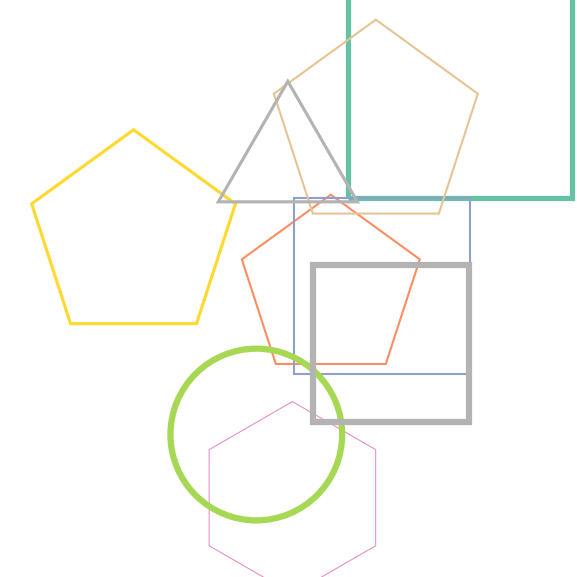[{"shape": "square", "thickness": 2.5, "radius": 0.97, "center": [0.796, 0.849]}, {"shape": "pentagon", "thickness": 1, "radius": 0.81, "center": [0.573, 0.5]}, {"shape": "square", "thickness": 1, "radius": 0.76, "center": [0.661, 0.503]}, {"shape": "hexagon", "thickness": 0.5, "radius": 0.83, "center": [0.506, 0.137]}, {"shape": "circle", "thickness": 3, "radius": 0.74, "center": [0.444, 0.247]}, {"shape": "pentagon", "thickness": 1.5, "radius": 0.93, "center": [0.231, 0.589]}, {"shape": "pentagon", "thickness": 1, "radius": 0.93, "center": [0.651, 0.779]}, {"shape": "triangle", "thickness": 1.5, "radius": 0.7, "center": [0.498, 0.719]}, {"shape": "square", "thickness": 3, "radius": 0.68, "center": [0.677, 0.404]}]